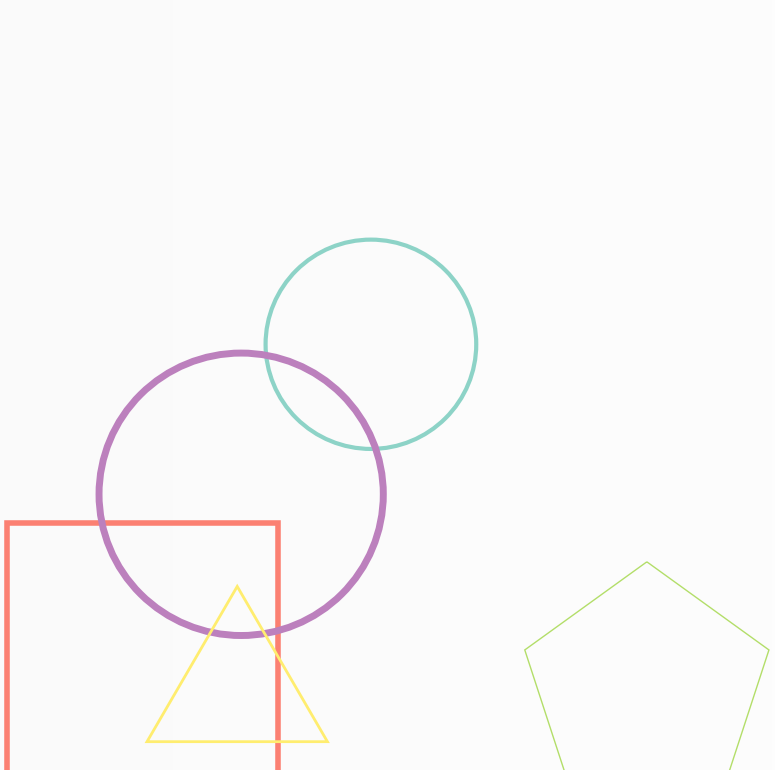[{"shape": "circle", "thickness": 1.5, "radius": 0.68, "center": [0.479, 0.553]}, {"shape": "square", "thickness": 2, "radius": 0.87, "center": [0.184, 0.146]}, {"shape": "pentagon", "thickness": 0.5, "radius": 0.83, "center": [0.835, 0.105]}, {"shape": "circle", "thickness": 2.5, "radius": 0.92, "center": [0.311, 0.358]}, {"shape": "triangle", "thickness": 1, "radius": 0.67, "center": [0.306, 0.104]}]